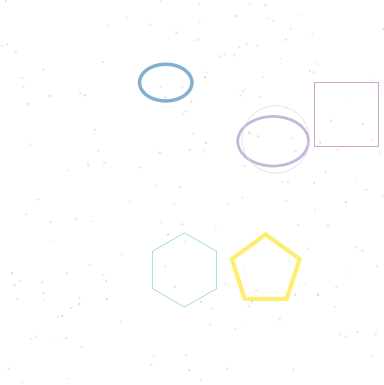[{"shape": "hexagon", "thickness": 0.5, "radius": 0.48, "center": [0.479, 0.299]}, {"shape": "oval", "thickness": 2, "radius": 0.46, "center": [0.709, 0.633]}, {"shape": "oval", "thickness": 2.5, "radius": 0.34, "center": [0.431, 0.785]}, {"shape": "circle", "thickness": 0.5, "radius": 0.44, "center": [0.716, 0.638]}, {"shape": "square", "thickness": 0.5, "radius": 0.42, "center": [0.898, 0.704]}, {"shape": "pentagon", "thickness": 3, "radius": 0.46, "center": [0.69, 0.299]}]